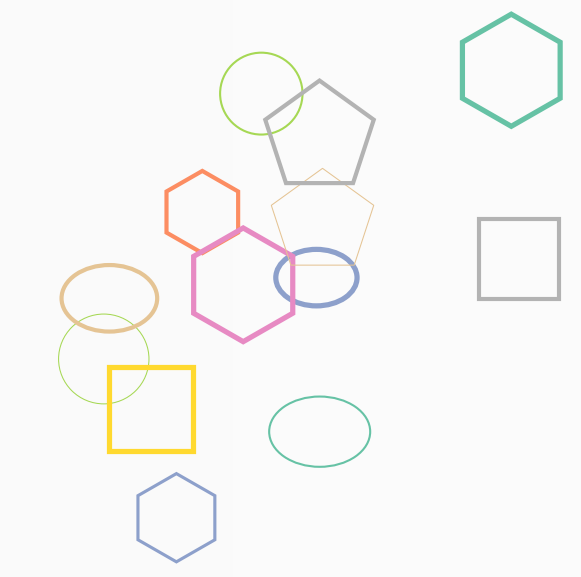[{"shape": "hexagon", "thickness": 2.5, "radius": 0.49, "center": [0.88, 0.877]}, {"shape": "oval", "thickness": 1, "radius": 0.43, "center": [0.55, 0.252]}, {"shape": "hexagon", "thickness": 2, "radius": 0.36, "center": [0.348, 0.632]}, {"shape": "hexagon", "thickness": 1.5, "radius": 0.38, "center": [0.303, 0.103]}, {"shape": "oval", "thickness": 2.5, "radius": 0.35, "center": [0.544, 0.518]}, {"shape": "hexagon", "thickness": 2.5, "radius": 0.49, "center": [0.418, 0.506]}, {"shape": "circle", "thickness": 0.5, "radius": 0.39, "center": [0.179, 0.378]}, {"shape": "circle", "thickness": 1, "radius": 0.35, "center": [0.45, 0.837]}, {"shape": "square", "thickness": 2.5, "radius": 0.36, "center": [0.26, 0.291]}, {"shape": "pentagon", "thickness": 0.5, "radius": 0.46, "center": [0.555, 0.615]}, {"shape": "oval", "thickness": 2, "radius": 0.41, "center": [0.188, 0.483]}, {"shape": "square", "thickness": 2, "radius": 0.34, "center": [0.894, 0.551]}, {"shape": "pentagon", "thickness": 2, "radius": 0.49, "center": [0.55, 0.761]}]